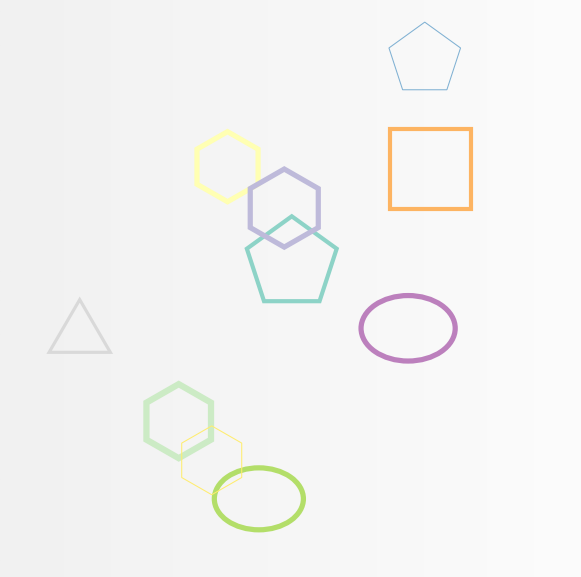[{"shape": "pentagon", "thickness": 2, "radius": 0.41, "center": [0.502, 0.543]}, {"shape": "hexagon", "thickness": 2.5, "radius": 0.3, "center": [0.391, 0.71]}, {"shape": "hexagon", "thickness": 2.5, "radius": 0.34, "center": [0.489, 0.639]}, {"shape": "pentagon", "thickness": 0.5, "radius": 0.32, "center": [0.731, 0.896]}, {"shape": "square", "thickness": 2, "radius": 0.35, "center": [0.741, 0.706]}, {"shape": "oval", "thickness": 2.5, "radius": 0.38, "center": [0.445, 0.135]}, {"shape": "triangle", "thickness": 1.5, "radius": 0.3, "center": [0.137, 0.419]}, {"shape": "oval", "thickness": 2.5, "radius": 0.4, "center": [0.702, 0.431]}, {"shape": "hexagon", "thickness": 3, "radius": 0.32, "center": [0.307, 0.27]}, {"shape": "hexagon", "thickness": 0.5, "radius": 0.3, "center": [0.364, 0.202]}]